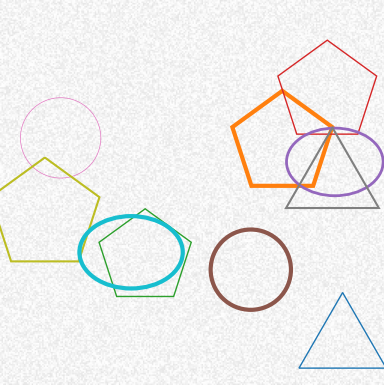[{"shape": "triangle", "thickness": 1, "radius": 0.65, "center": [0.89, 0.109]}, {"shape": "pentagon", "thickness": 3, "radius": 0.68, "center": [0.733, 0.628]}, {"shape": "pentagon", "thickness": 1, "radius": 0.63, "center": [0.377, 0.332]}, {"shape": "pentagon", "thickness": 1, "radius": 0.67, "center": [0.85, 0.761]}, {"shape": "oval", "thickness": 2, "radius": 0.63, "center": [0.87, 0.579]}, {"shape": "circle", "thickness": 3, "radius": 0.52, "center": [0.651, 0.3]}, {"shape": "circle", "thickness": 0.5, "radius": 0.52, "center": [0.157, 0.642]}, {"shape": "triangle", "thickness": 1.5, "radius": 0.7, "center": [0.864, 0.529]}, {"shape": "pentagon", "thickness": 1.5, "radius": 0.75, "center": [0.117, 0.442]}, {"shape": "oval", "thickness": 3, "radius": 0.67, "center": [0.341, 0.345]}]